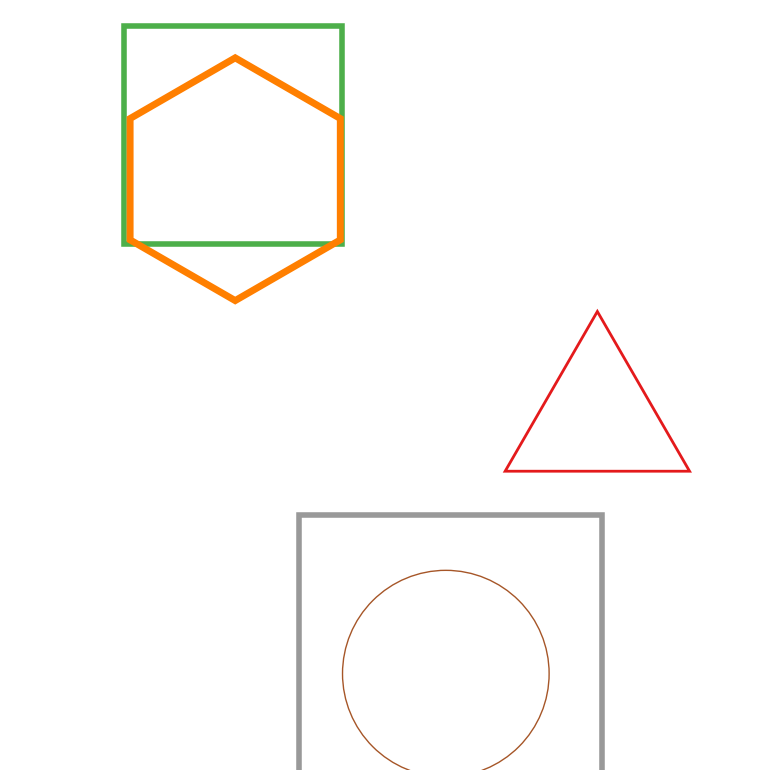[{"shape": "triangle", "thickness": 1, "radius": 0.69, "center": [0.776, 0.457]}, {"shape": "square", "thickness": 2, "radius": 0.71, "center": [0.303, 0.825]}, {"shape": "hexagon", "thickness": 2.5, "radius": 0.79, "center": [0.305, 0.767]}, {"shape": "circle", "thickness": 0.5, "radius": 0.67, "center": [0.579, 0.125]}, {"shape": "square", "thickness": 2, "radius": 0.98, "center": [0.585, 0.135]}]